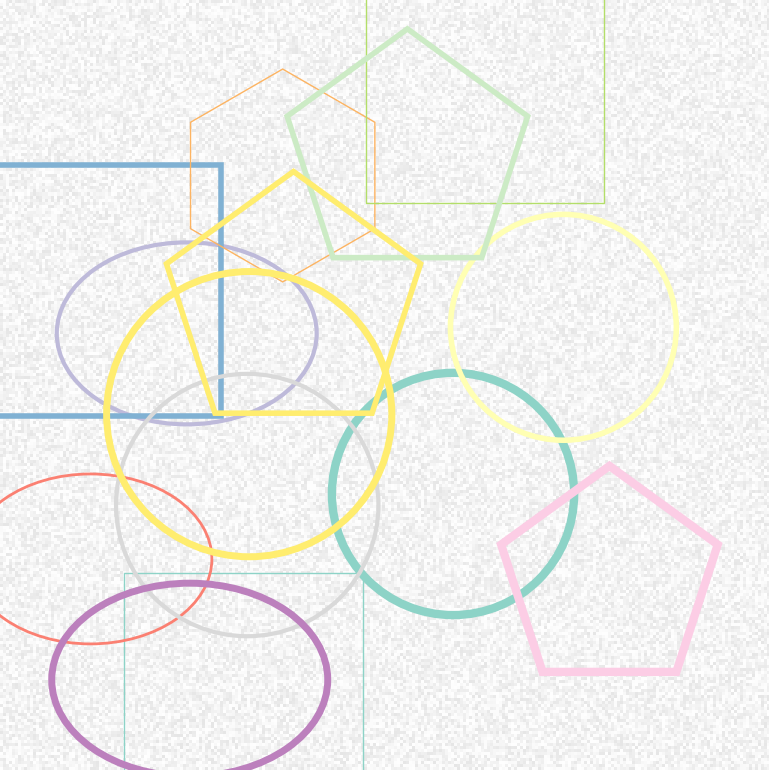[{"shape": "square", "thickness": 0.5, "radius": 0.78, "center": [0.317, 0.101]}, {"shape": "circle", "thickness": 3, "radius": 0.79, "center": [0.588, 0.358]}, {"shape": "circle", "thickness": 2, "radius": 0.73, "center": [0.732, 0.575]}, {"shape": "oval", "thickness": 1.5, "radius": 0.84, "center": [0.243, 0.567]}, {"shape": "oval", "thickness": 1, "radius": 0.79, "center": [0.118, 0.274]}, {"shape": "square", "thickness": 2, "radius": 0.81, "center": [0.124, 0.623]}, {"shape": "hexagon", "thickness": 0.5, "radius": 0.69, "center": [0.367, 0.772]}, {"shape": "square", "thickness": 0.5, "radius": 0.77, "center": [0.63, 0.891]}, {"shape": "pentagon", "thickness": 3, "radius": 0.74, "center": [0.791, 0.247]}, {"shape": "circle", "thickness": 1.5, "radius": 0.85, "center": [0.321, 0.344]}, {"shape": "oval", "thickness": 2.5, "radius": 0.9, "center": [0.246, 0.117]}, {"shape": "pentagon", "thickness": 2, "radius": 0.82, "center": [0.529, 0.798]}, {"shape": "circle", "thickness": 2.5, "radius": 0.93, "center": [0.324, 0.462]}, {"shape": "pentagon", "thickness": 2, "radius": 0.87, "center": [0.381, 0.604]}]